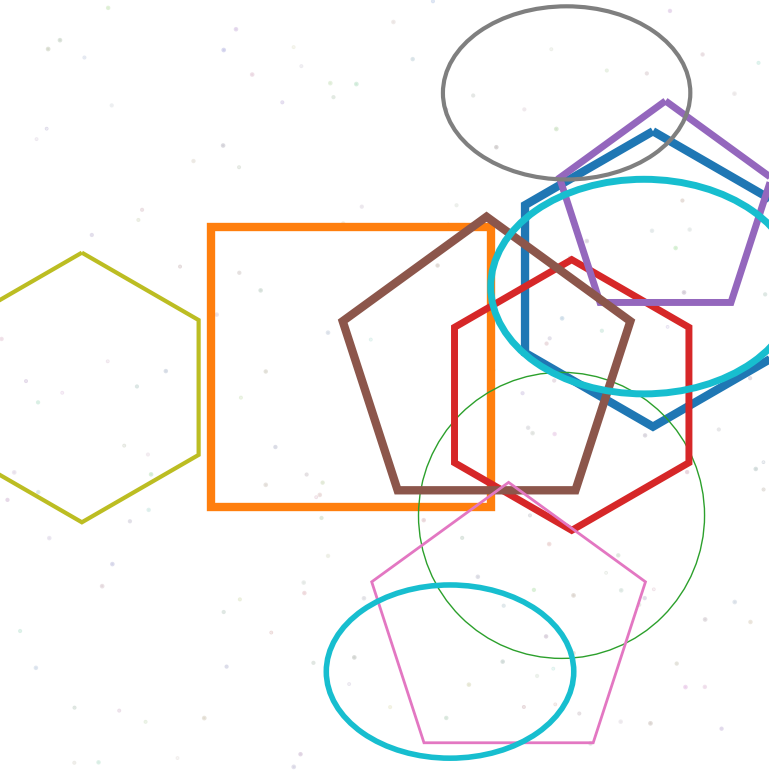[{"shape": "hexagon", "thickness": 3, "radius": 0.96, "center": [0.848, 0.638]}, {"shape": "square", "thickness": 3, "radius": 0.91, "center": [0.456, 0.524]}, {"shape": "circle", "thickness": 0.5, "radius": 0.93, "center": [0.729, 0.331]}, {"shape": "hexagon", "thickness": 2.5, "radius": 0.88, "center": [0.742, 0.487]}, {"shape": "pentagon", "thickness": 2.5, "radius": 0.72, "center": [0.864, 0.724]}, {"shape": "pentagon", "thickness": 3, "radius": 0.98, "center": [0.632, 0.522]}, {"shape": "pentagon", "thickness": 1, "radius": 0.93, "center": [0.661, 0.187]}, {"shape": "oval", "thickness": 1.5, "radius": 0.8, "center": [0.736, 0.879]}, {"shape": "hexagon", "thickness": 1.5, "radius": 0.88, "center": [0.106, 0.497]}, {"shape": "oval", "thickness": 2.5, "radius": 1.0, "center": [0.836, 0.628]}, {"shape": "oval", "thickness": 2, "radius": 0.8, "center": [0.584, 0.128]}]